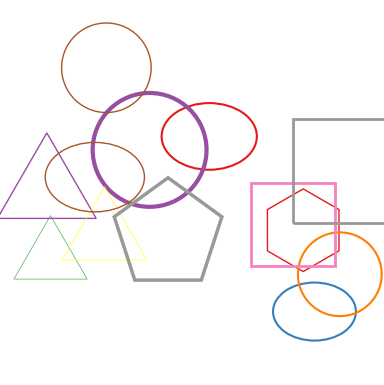[{"shape": "hexagon", "thickness": 1, "radius": 0.54, "center": [0.788, 0.402]}, {"shape": "oval", "thickness": 1.5, "radius": 0.62, "center": [0.543, 0.646]}, {"shape": "oval", "thickness": 1.5, "radius": 0.54, "center": [0.817, 0.191]}, {"shape": "triangle", "thickness": 0.5, "radius": 0.55, "center": [0.131, 0.33]}, {"shape": "circle", "thickness": 3, "radius": 0.74, "center": [0.389, 0.611]}, {"shape": "triangle", "thickness": 1, "radius": 0.74, "center": [0.122, 0.507]}, {"shape": "circle", "thickness": 1.5, "radius": 0.54, "center": [0.883, 0.288]}, {"shape": "triangle", "thickness": 0.5, "radius": 0.63, "center": [0.272, 0.388]}, {"shape": "circle", "thickness": 1, "radius": 0.58, "center": [0.276, 0.824]}, {"shape": "oval", "thickness": 1, "radius": 0.64, "center": [0.246, 0.54]}, {"shape": "square", "thickness": 2, "radius": 0.54, "center": [0.761, 0.417]}, {"shape": "square", "thickness": 2, "radius": 0.67, "center": [0.896, 0.555]}, {"shape": "pentagon", "thickness": 2.5, "radius": 0.73, "center": [0.437, 0.391]}]